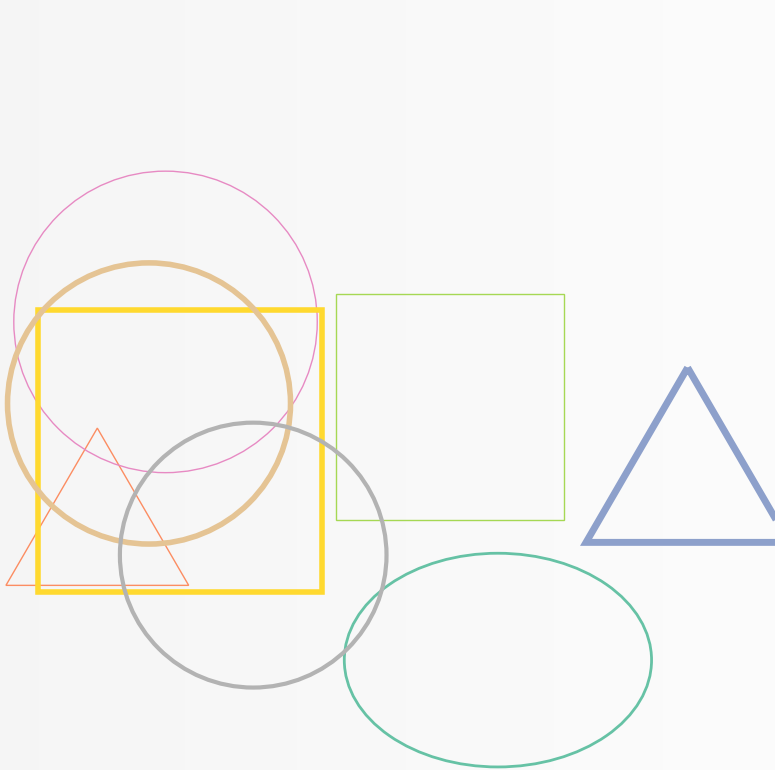[{"shape": "oval", "thickness": 1, "radius": 0.99, "center": [0.642, 0.143]}, {"shape": "triangle", "thickness": 0.5, "radius": 0.68, "center": [0.126, 0.308]}, {"shape": "triangle", "thickness": 2.5, "radius": 0.76, "center": [0.887, 0.371]}, {"shape": "circle", "thickness": 0.5, "radius": 0.98, "center": [0.214, 0.582]}, {"shape": "square", "thickness": 0.5, "radius": 0.74, "center": [0.58, 0.472]}, {"shape": "square", "thickness": 2, "radius": 0.92, "center": [0.232, 0.414]}, {"shape": "circle", "thickness": 2, "radius": 0.91, "center": [0.192, 0.476]}, {"shape": "circle", "thickness": 1.5, "radius": 0.86, "center": [0.327, 0.279]}]